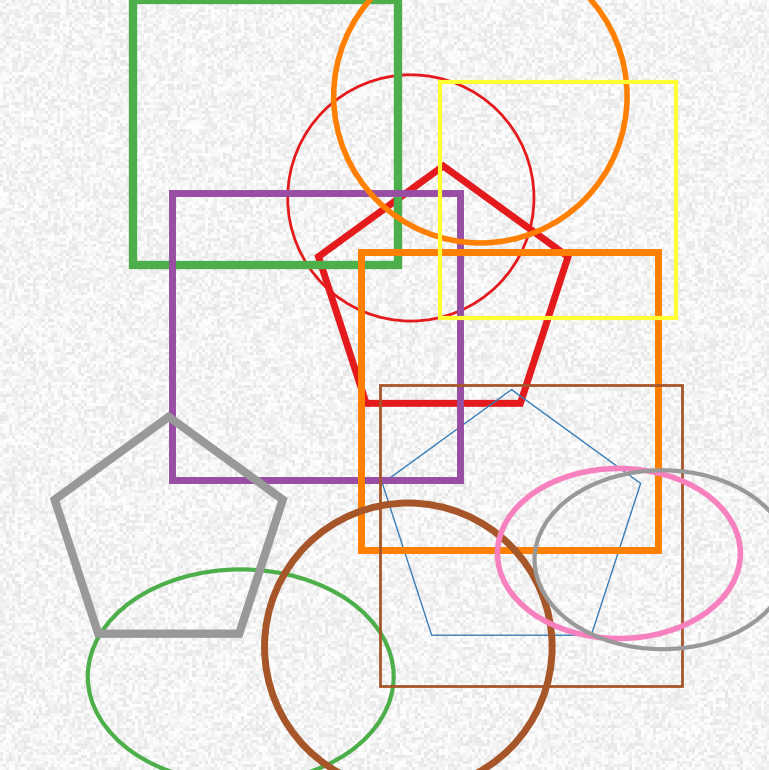[{"shape": "circle", "thickness": 1, "radius": 0.8, "center": [0.534, 0.743]}, {"shape": "pentagon", "thickness": 2.5, "radius": 0.85, "center": [0.576, 0.614]}, {"shape": "pentagon", "thickness": 0.5, "radius": 0.88, "center": [0.664, 0.318]}, {"shape": "square", "thickness": 3, "radius": 0.86, "center": [0.345, 0.828]}, {"shape": "oval", "thickness": 1.5, "radius": 0.99, "center": [0.313, 0.121]}, {"shape": "square", "thickness": 2.5, "radius": 0.93, "center": [0.41, 0.563]}, {"shape": "square", "thickness": 2.5, "radius": 0.97, "center": [0.662, 0.479]}, {"shape": "circle", "thickness": 2, "radius": 0.95, "center": [0.624, 0.875]}, {"shape": "square", "thickness": 1.5, "radius": 0.77, "center": [0.725, 0.74]}, {"shape": "square", "thickness": 1, "radius": 0.98, "center": [0.69, 0.304]}, {"shape": "circle", "thickness": 2.5, "radius": 0.93, "center": [0.53, 0.16]}, {"shape": "oval", "thickness": 2, "radius": 0.79, "center": [0.804, 0.281]}, {"shape": "pentagon", "thickness": 3, "radius": 0.78, "center": [0.219, 0.303]}, {"shape": "oval", "thickness": 1.5, "radius": 0.83, "center": [0.86, 0.273]}]